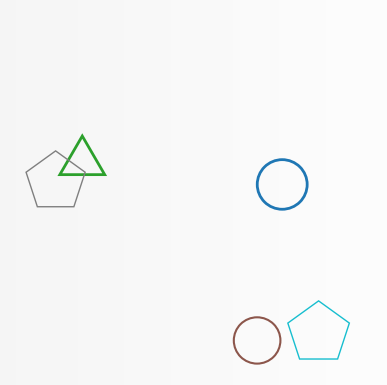[{"shape": "circle", "thickness": 2, "radius": 0.32, "center": [0.728, 0.521]}, {"shape": "triangle", "thickness": 2, "radius": 0.33, "center": [0.212, 0.58]}, {"shape": "circle", "thickness": 1.5, "radius": 0.3, "center": [0.664, 0.116]}, {"shape": "pentagon", "thickness": 1, "radius": 0.4, "center": [0.144, 0.528]}, {"shape": "pentagon", "thickness": 1, "radius": 0.42, "center": [0.822, 0.135]}]